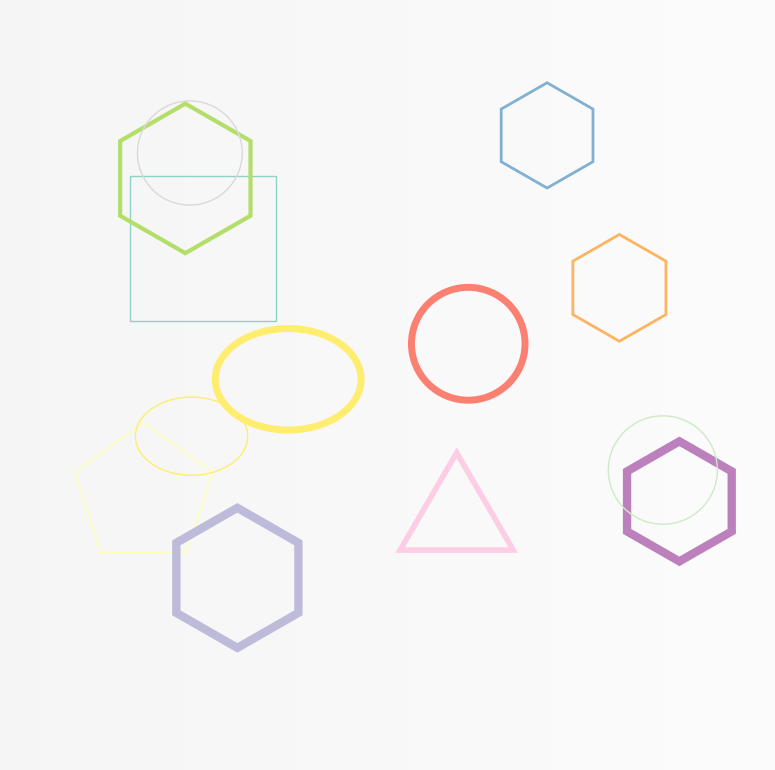[{"shape": "square", "thickness": 0.5, "radius": 0.47, "center": [0.262, 0.677]}, {"shape": "pentagon", "thickness": 0.5, "radius": 0.47, "center": [0.185, 0.358]}, {"shape": "hexagon", "thickness": 3, "radius": 0.45, "center": [0.306, 0.25]}, {"shape": "circle", "thickness": 2.5, "radius": 0.37, "center": [0.604, 0.554]}, {"shape": "hexagon", "thickness": 1, "radius": 0.34, "center": [0.706, 0.824]}, {"shape": "hexagon", "thickness": 1, "radius": 0.35, "center": [0.799, 0.626]}, {"shape": "hexagon", "thickness": 1.5, "radius": 0.49, "center": [0.239, 0.768]}, {"shape": "triangle", "thickness": 2, "radius": 0.42, "center": [0.589, 0.328]}, {"shape": "circle", "thickness": 0.5, "radius": 0.34, "center": [0.245, 0.801]}, {"shape": "hexagon", "thickness": 3, "radius": 0.39, "center": [0.877, 0.349]}, {"shape": "circle", "thickness": 0.5, "radius": 0.35, "center": [0.855, 0.39]}, {"shape": "oval", "thickness": 0.5, "radius": 0.36, "center": [0.247, 0.433]}, {"shape": "oval", "thickness": 2.5, "radius": 0.47, "center": [0.372, 0.507]}]